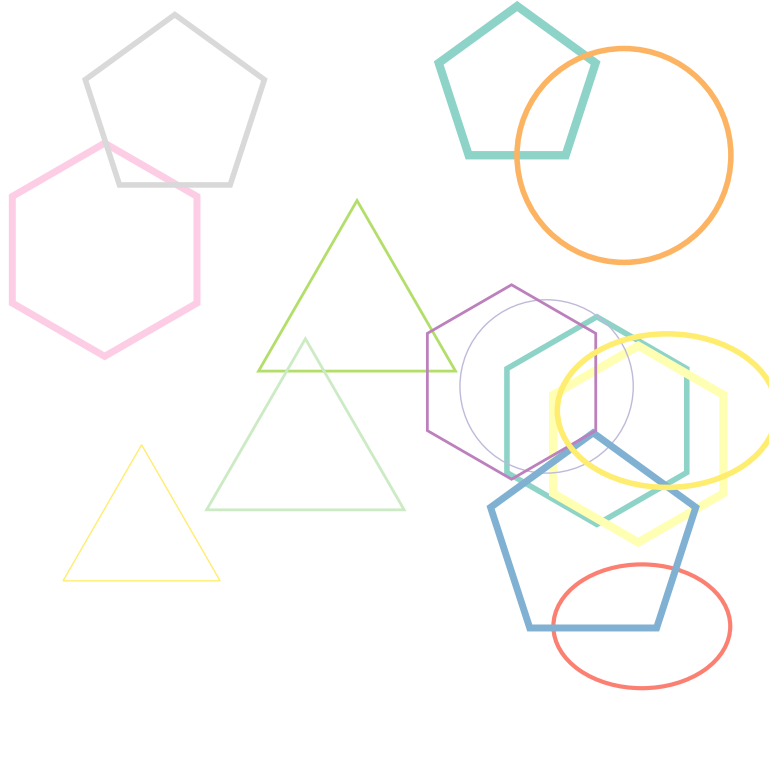[{"shape": "hexagon", "thickness": 2, "radius": 0.67, "center": [0.775, 0.454]}, {"shape": "pentagon", "thickness": 3, "radius": 0.54, "center": [0.672, 0.885]}, {"shape": "hexagon", "thickness": 3, "radius": 0.64, "center": [0.829, 0.423]}, {"shape": "circle", "thickness": 0.5, "radius": 0.56, "center": [0.71, 0.498]}, {"shape": "oval", "thickness": 1.5, "radius": 0.57, "center": [0.834, 0.187]}, {"shape": "pentagon", "thickness": 2.5, "radius": 0.7, "center": [0.77, 0.298]}, {"shape": "circle", "thickness": 2, "radius": 0.69, "center": [0.81, 0.798]}, {"shape": "triangle", "thickness": 1, "radius": 0.74, "center": [0.464, 0.592]}, {"shape": "hexagon", "thickness": 2.5, "radius": 0.69, "center": [0.136, 0.676]}, {"shape": "pentagon", "thickness": 2, "radius": 0.61, "center": [0.227, 0.859]}, {"shape": "hexagon", "thickness": 1, "radius": 0.63, "center": [0.664, 0.504]}, {"shape": "triangle", "thickness": 1, "radius": 0.74, "center": [0.397, 0.412]}, {"shape": "oval", "thickness": 2, "radius": 0.71, "center": [0.866, 0.467]}, {"shape": "triangle", "thickness": 0.5, "radius": 0.59, "center": [0.184, 0.305]}]